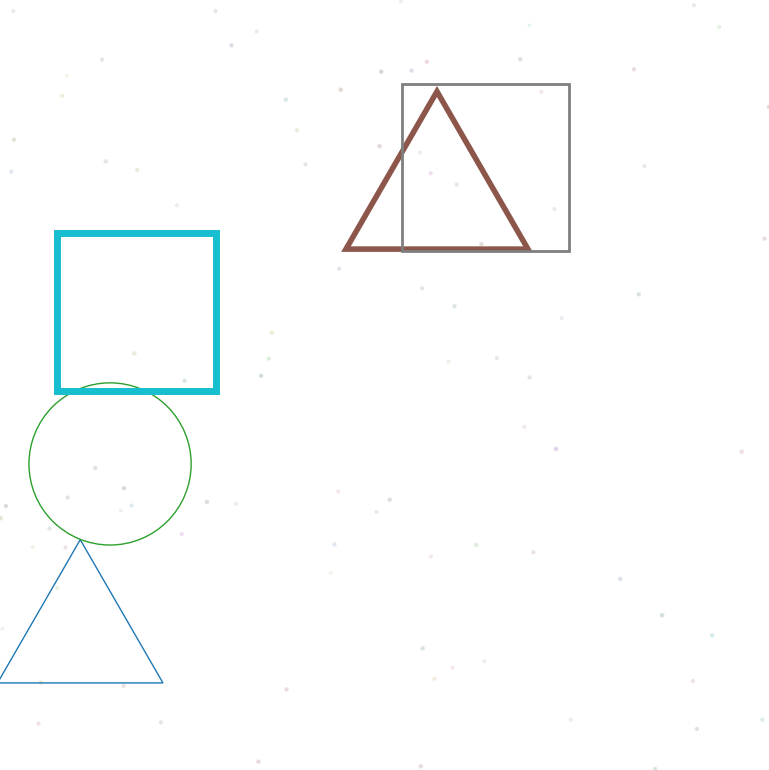[{"shape": "triangle", "thickness": 0.5, "radius": 0.62, "center": [0.104, 0.175]}, {"shape": "circle", "thickness": 0.5, "radius": 0.53, "center": [0.143, 0.397]}, {"shape": "triangle", "thickness": 2, "radius": 0.68, "center": [0.567, 0.745]}, {"shape": "square", "thickness": 1, "radius": 0.54, "center": [0.631, 0.782]}, {"shape": "square", "thickness": 2.5, "radius": 0.52, "center": [0.178, 0.595]}]